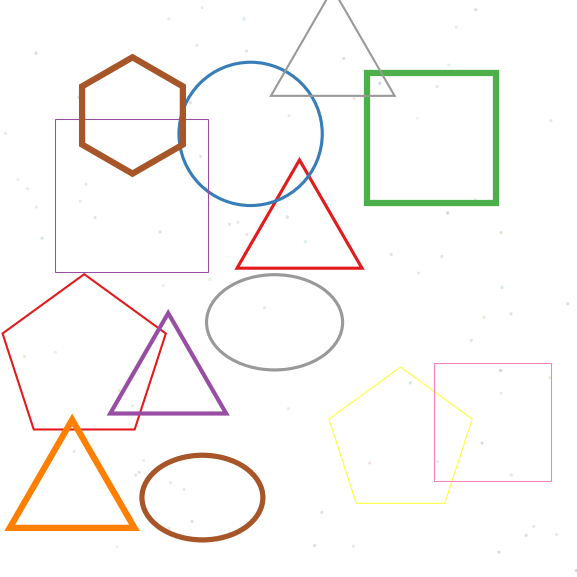[{"shape": "pentagon", "thickness": 1, "radius": 0.74, "center": [0.146, 0.376]}, {"shape": "triangle", "thickness": 1.5, "radius": 0.62, "center": [0.519, 0.597]}, {"shape": "circle", "thickness": 1.5, "radius": 0.62, "center": [0.434, 0.767]}, {"shape": "square", "thickness": 3, "radius": 0.56, "center": [0.747, 0.76]}, {"shape": "triangle", "thickness": 2, "radius": 0.58, "center": [0.291, 0.341]}, {"shape": "square", "thickness": 0.5, "radius": 0.66, "center": [0.228, 0.661]}, {"shape": "triangle", "thickness": 3, "radius": 0.62, "center": [0.125, 0.147]}, {"shape": "pentagon", "thickness": 0.5, "radius": 0.65, "center": [0.694, 0.233]}, {"shape": "hexagon", "thickness": 3, "radius": 0.5, "center": [0.229, 0.799]}, {"shape": "oval", "thickness": 2.5, "radius": 0.52, "center": [0.35, 0.138]}, {"shape": "square", "thickness": 0.5, "radius": 0.51, "center": [0.853, 0.268]}, {"shape": "oval", "thickness": 1.5, "radius": 0.59, "center": [0.475, 0.441]}, {"shape": "triangle", "thickness": 1, "radius": 0.62, "center": [0.576, 0.895]}]